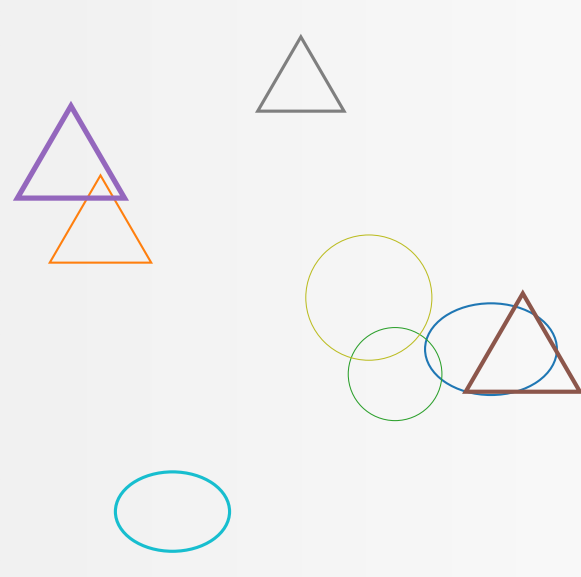[{"shape": "oval", "thickness": 1, "radius": 0.57, "center": [0.845, 0.395]}, {"shape": "triangle", "thickness": 1, "radius": 0.5, "center": [0.173, 0.595]}, {"shape": "circle", "thickness": 0.5, "radius": 0.4, "center": [0.68, 0.351]}, {"shape": "triangle", "thickness": 2.5, "radius": 0.53, "center": [0.122, 0.709]}, {"shape": "triangle", "thickness": 2, "radius": 0.57, "center": [0.899, 0.378]}, {"shape": "triangle", "thickness": 1.5, "radius": 0.43, "center": [0.518, 0.85]}, {"shape": "circle", "thickness": 0.5, "radius": 0.54, "center": [0.635, 0.484]}, {"shape": "oval", "thickness": 1.5, "radius": 0.49, "center": [0.297, 0.113]}]